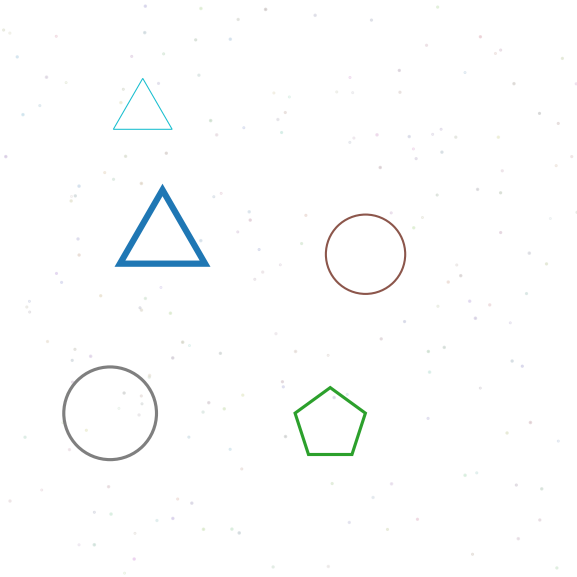[{"shape": "triangle", "thickness": 3, "radius": 0.43, "center": [0.281, 0.585]}, {"shape": "pentagon", "thickness": 1.5, "radius": 0.32, "center": [0.572, 0.264]}, {"shape": "circle", "thickness": 1, "radius": 0.34, "center": [0.633, 0.559]}, {"shape": "circle", "thickness": 1.5, "radius": 0.4, "center": [0.191, 0.283]}, {"shape": "triangle", "thickness": 0.5, "radius": 0.29, "center": [0.247, 0.805]}]